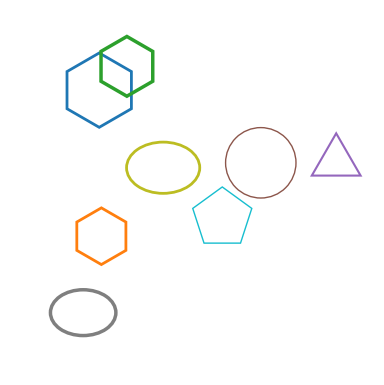[{"shape": "hexagon", "thickness": 2, "radius": 0.48, "center": [0.258, 0.766]}, {"shape": "hexagon", "thickness": 2, "radius": 0.37, "center": [0.263, 0.386]}, {"shape": "hexagon", "thickness": 2.5, "radius": 0.39, "center": [0.33, 0.828]}, {"shape": "triangle", "thickness": 1.5, "radius": 0.37, "center": [0.873, 0.581]}, {"shape": "circle", "thickness": 1, "radius": 0.46, "center": [0.677, 0.577]}, {"shape": "oval", "thickness": 2.5, "radius": 0.42, "center": [0.216, 0.188]}, {"shape": "oval", "thickness": 2, "radius": 0.48, "center": [0.424, 0.564]}, {"shape": "pentagon", "thickness": 1, "radius": 0.4, "center": [0.577, 0.434]}]